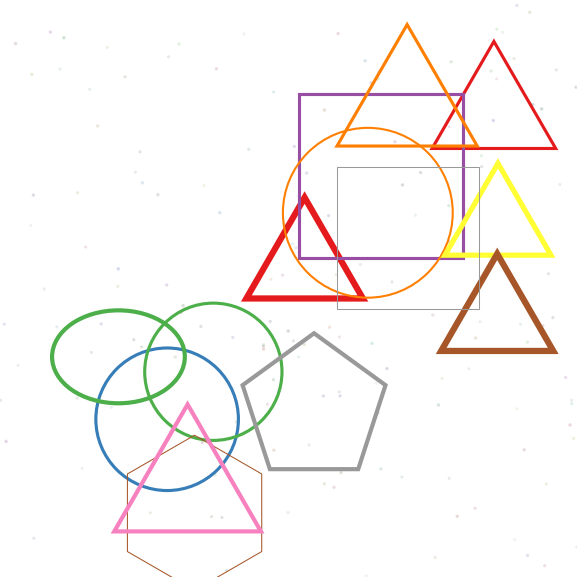[{"shape": "triangle", "thickness": 1.5, "radius": 0.62, "center": [0.855, 0.804]}, {"shape": "triangle", "thickness": 3, "radius": 0.58, "center": [0.527, 0.541]}, {"shape": "circle", "thickness": 1.5, "radius": 0.62, "center": [0.289, 0.273]}, {"shape": "circle", "thickness": 1.5, "radius": 0.59, "center": [0.369, 0.355]}, {"shape": "oval", "thickness": 2, "radius": 0.57, "center": [0.205, 0.381]}, {"shape": "square", "thickness": 1.5, "radius": 0.71, "center": [0.66, 0.695]}, {"shape": "triangle", "thickness": 1.5, "radius": 0.7, "center": [0.705, 0.816]}, {"shape": "circle", "thickness": 1, "radius": 0.74, "center": [0.637, 0.631]}, {"shape": "triangle", "thickness": 2.5, "radius": 0.53, "center": [0.862, 0.61]}, {"shape": "hexagon", "thickness": 0.5, "radius": 0.67, "center": [0.337, 0.111]}, {"shape": "triangle", "thickness": 3, "radius": 0.56, "center": [0.861, 0.447]}, {"shape": "triangle", "thickness": 2, "radius": 0.73, "center": [0.325, 0.152]}, {"shape": "pentagon", "thickness": 2, "radius": 0.65, "center": [0.544, 0.292]}, {"shape": "square", "thickness": 0.5, "radius": 0.62, "center": [0.706, 0.587]}]